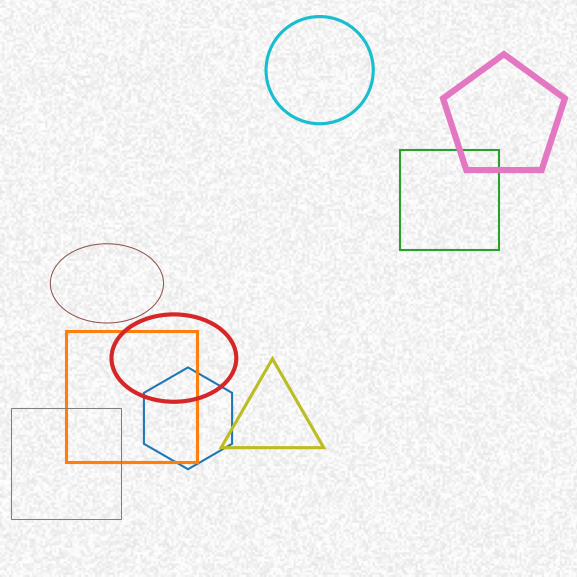[{"shape": "hexagon", "thickness": 1, "radius": 0.44, "center": [0.326, 0.275]}, {"shape": "square", "thickness": 1.5, "radius": 0.57, "center": [0.228, 0.313]}, {"shape": "square", "thickness": 1, "radius": 0.43, "center": [0.778, 0.653]}, {"shape": "oval", "thickness": 2, "radius": 0.54, "center": [0.301, 0.379]}, {"shape": "oval", "thickness": 0.5, "radius": 0.49, "center": [0.185, 0.508]}, {"shape": "pentagon", "thickness": 3, "radius": 0.55, "center": [0.873, 0.794]}, {"shape": "square", "thickness": 0.5, "radius": 0.48, "center": [0.115, 0.196]}, {"shape": "triangle", "thickness": 1.5, "radius": 0.51, "center": [0.472, 0.275]}, {"shape": "circle", "thickness": 1.5, "radius": 0.46, "center": [0.553, 0.878]}]